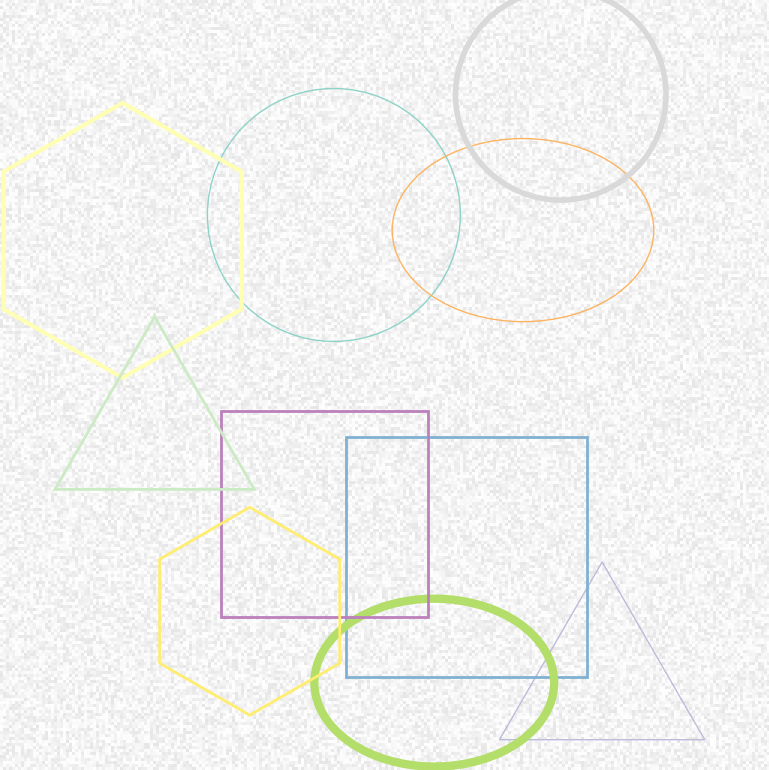[{"shape": "circle", "thickness": 0.5, "radius": 0.82, "center": [0.434, 0.721]}, {"shape": "hexagon", "thickness": 1.5, "radius": 0.89, "center": [0.159, 0.688]}, {"shape": "triangle", "thickness": 0.5, "radius": 0.77, "center": [0.782, 0.116]}, {"shape": "square", "thickness": 1, "radius": 0.78, "center": [0.606, 0.277]}, {"shape": "oval", "thickness": 0.5, "radius": 0.85, "center": [0.679, 0.701]}, {"shape": "oval", "thickness": 3, "radius": 0.78, "center": [0.564, 0.113]}, {"shape": "circle", "thickness": 2, "radius": 0.68, "center": [0.728, 0.877]}, {"shape": "square", "thickness": 1, "radius": 0.67, "center": [0.422, 0.333]}, {"shape": "triangle", "thickness": 1, "radius": 0.75, "center": [0.201, 0.439]}, {"shape": "hexagon", "thickness": 1, "radius": 0.68, "center": [0.324, 0.206]}]